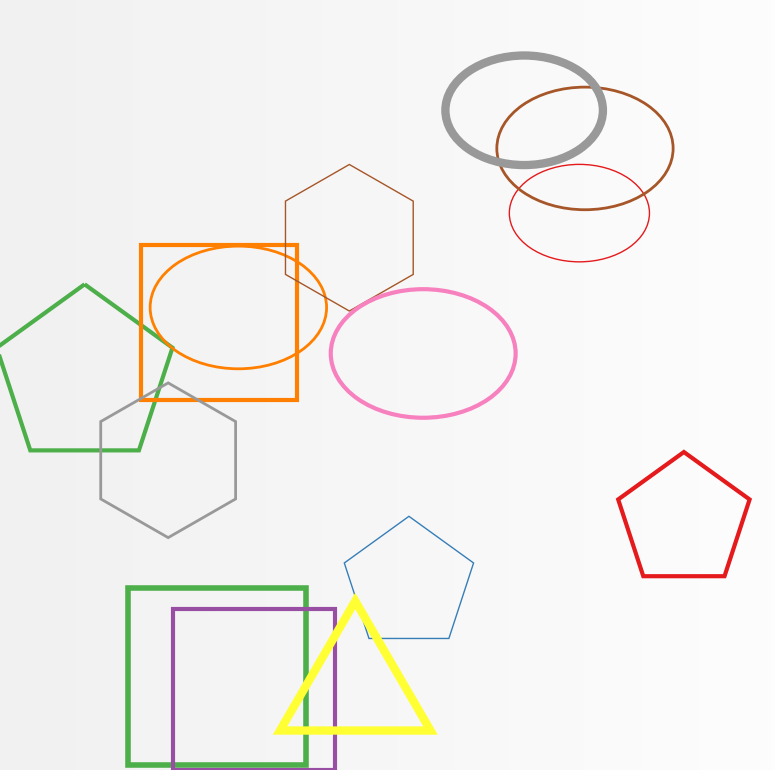[{"shape": "pentagon", "thickness": 1.5, "radius": 0.45, "center": [0.882, 0.324]}, {"shape": "oval", "thickness": 0.5, "radius": 0.45, "center": [0.748, 0.723]}, {"shape": "pentagon", "thickness": 0.5, "radius": 0.44, "center": [0.528, 0.242]}, {"shape": "square", "thickness": 2, "radius": 0.57, "center": [0.28, 0.121]}, {"shape": "pentagon", "thickness": 1.5, "radius": 0.6, "center": [0.109, 0.512]}, {"shape": "square", "thickness": 1.5, "radius": 0.52, "center": [0.328, 0.105]}, {"shape": "oval", "thickness": 1, "radius": 0.57, "center": [0.308, 0.601]}, {"shape": "square", "thickness": 1.5, "radius": 0.5, "center": [0.282, 0.581]}, {"shape": "triangle", "thickness": 3, "radius": 0.56, "center": [0.458, 0.107]}, {"shape": "oval", "thickness": 1, "radius": 0.57, "center": [0.755, 0.807]}, {"shape": "hexagon", "thickness": 0.5, "radius": 0.48, "center": [0.451, 0.691]}, {"shape": "oval", "thickness": 1.5, "radius": 0.6, "center": [0.546, 0.541]}, {"shape": "oval", "thickness": 3, "radius": 0.51, "center": [0.676, 0.857]}, {"shape": "hexagon", "thickness": 1, "radius": 0.5, "center": [0.217, 0.402]}]